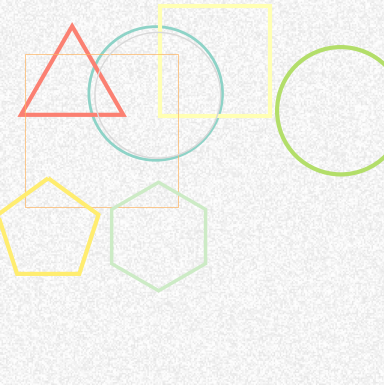[{"shape": "circle", "thickness": 2, "radius": 0.87, "center": [0.404, 0.757]}, {"shape": "square", "thickness": 3, "radius": 0.71, "center": [0.559, 0.842]}, {"shape": "triangle", "thickness": 3, "radius": 0.77, "center": [0.187, 0.778]}, {"shape": "square", "thickness": 0.5, "radius": 0.99, "center": [0.264, 0.66]}, {"shape": "circle", "thickness": 3, "radius": 0.83, "center": [0.885, 0.712]}, {"shape": "circle", "thickness": 1, "radius": 0.82, "center": [0.41, 0.753]}, {"shape": "hexagon", "thickness": 2.5, "radius": 0.7, "center": [0.412, 0.386]}, {"shape": "pentagon", "thickness": 3, "radius": 0.69, "center": [0.125, 0.4]}]